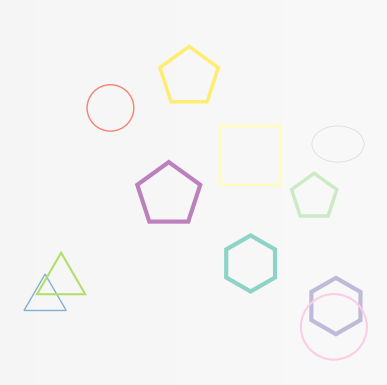[{"shape": "hexagon", "thickness": 3, "radius": 0.36, "center": [0.647, 0.316]}, {"shape": "square", "thickness": 1.5, "radius": 0.38, "center": [0.645, 0.595]}, {"shape": "hexagon", "thickness": 3, "radius": 0.37, "center": [0.867, 0.205]}, {"shape": "circle", "thickness": 1, "radius": 0.3, "center": [0.285, 0.72]}, {"shape": "triangle", "thickness": 1, "radius": 0.31, "center": [0.116, 0.225]}, {"shape": "triangle", "thickness": 1.5, "radius": 0.36, "center": [0.158, 0.272]}, {"shape": "circle", "thickness": 1.5, "radius": 0.43, "center": [0.862, 0.151]}, {"shape": "oval", "thickness": 0.5, "radius": 0.34, "center": [0.872, 0.626]}, {"shape": "pentagon", "thickness": 3, "radius": 0.43, "center": [0.436, 0.494]}, {"shape": "pentagon", "thickness": 2.5, "radius": 0.31, "center": [0.811, 0.489]}, {"shape": "pentagon", "thickness": 2.5, "radius": 0.4, "center": [0.488, 0.8]}]